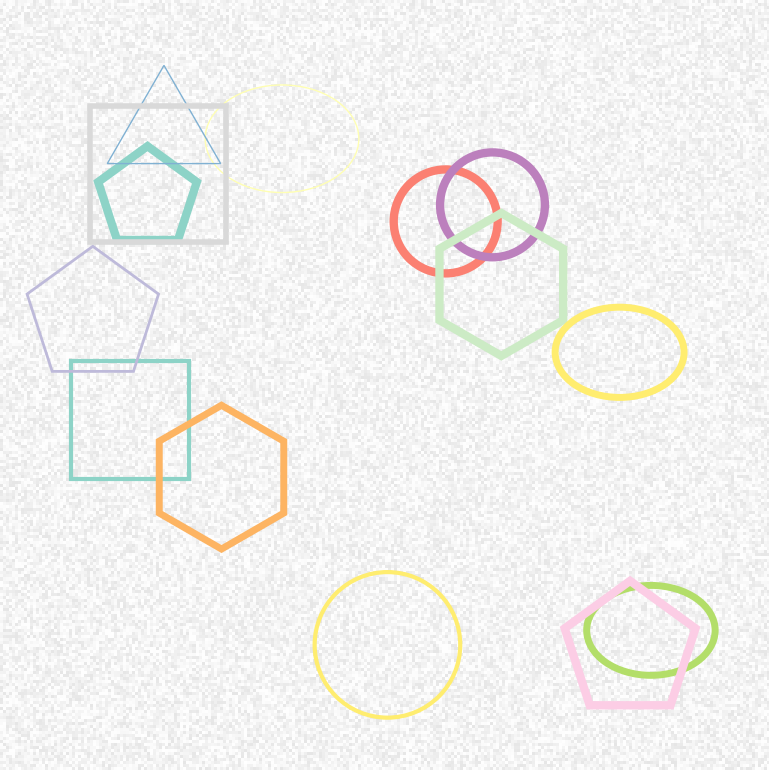[{"shape": "square", "thickness": 1.5, "radius": 0.38, "center": [0.169, 0.455]}, {"shape": "pentagon", "thickness": 3, "radius": 0.34, "center": [0.192, 0.743]}, {"shape": "oval", "thickness": 0.5, "radius": 0.5, "center": [0.366, 0.82]}, {"shape": "pentagon", "thickness": 1, "radius": 0.45, "center": [0.121, 0.59]}, {"shape": "circle", "thickness": 3, "radius": 0.34, "center": [0.579, 0.712]}, {"shape": "triangle", "thickness": 0.5, "radius": 0.43, "center": [0.213, 0.83]}, {"shape": "hexagon", "thickness": 2.5, "radius": 0.47, "center": [0.288, 0.38]}, {"shape": "oval", "thickness": 2.5, "radius": 0.42, "center": [0.845, 0.181]}, {"shape": "pentagon", "thickness": 3, "radius": 0.45, "center": [0.818, 0.156]}, {"shape": "square", "thickness": 2, "radius": 0.44, "center": [0.205, 0.774]}, {"shape": "circle", "thickness": 3, "radius": 0.34, "center": [0.64, 0.734]}, {"shape": "hexagon", "thickness": 3, "radius": 0.46, "center": [0.651, 0.631]}, {"shape": "oval", "thickness": 2.5, "radius": 0.42, "center": [0.805, 0.542]}, {"shape": "circle", "thickness": 1.5, "radius": 0.47, "center": [0.503, 0.163]}]